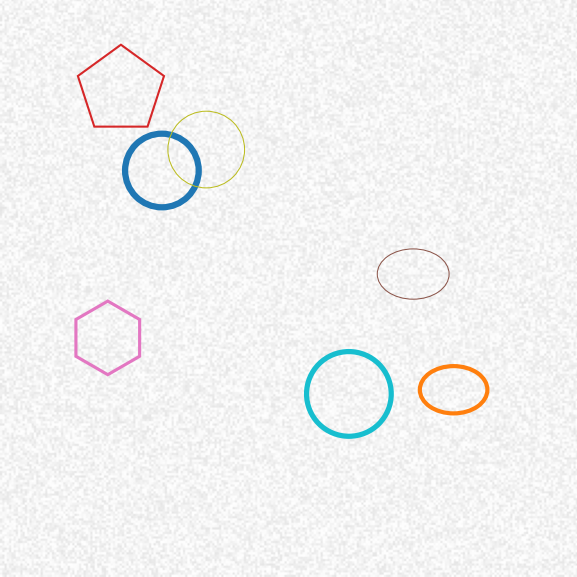[{"shape": "circle", "thickness": 3, "radius": 0.32, "center": [0.28, 0.704]}, {"shape": "oval", "thickness": 2, "radius": 0.29, "center": [0.785, 0.324]}, {"shape": "pentagon", "thickness": 1, "radius": 0.39, "center": [0.209, 0.843]}, {"shape": "oval", "thickness": 0.5, "radius": 0.31, "center": [0.715, 0.525]}, {"shape": "hexagon", "thickness": 1.5, "radius": 0.32, "center": [0.187, 0.414]}, {"shape": "circle", "thickness": 0.5, "radius": 0.33, "center": [0.357, 0.74]}, {"shape": "circle", "thickness": 2.5, "radius": 0.37, "center": [0.604, 0.317]}]